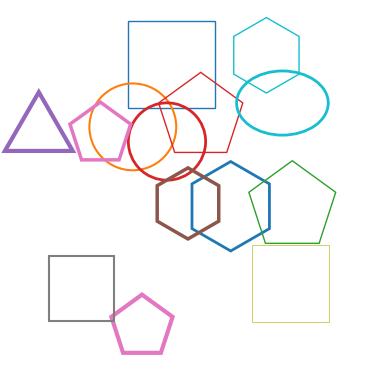[{"shape": "hexagon", "thickness": 2, "radius": 0.58, "center": [0.599, 0.464]}, {"shape": "square", "thickness": 1, "radius": 0.57, "center": [0.445, 0.833]}, {"shape": "circle", "thickness": 1.5, "radius": 0.56, "center": [0.345, 0.67]}, {"shape": "pentagon", "thickness": 1, "radius": 0.59, "center": [0.759, 0.464]}, {"shape": "circle", "thickness": 2, "radius": 0.5, "center": [0.434, 0.632]}, {"shape": "pentagon", "thickness": 1, "radius": 0.57, "center": [0.521, 0.697]}, {"shape": "triangle", "thickness": 3, "radius": 0.51, "center": [0.101, 0.659]}, {"shape": "hexagon", "thickness": 2.5, "radius": 0.46, "center": [0.488, 0.472]}, {"shape": "pentagon", "thickness": 3, "radius": 0.42, "center": [0.369, 0.151]}, {"shape": "pentagon", "thickness": 2.5, "radius": 0.41, "center": [0.261, 0.652]}, {"shape": "square", "thickness": 1.5, "radius": 0.42, "center": [0.212, 0.251]}, {"shape": "square", "thickness": 0.5, "radius": 0.5, "center": [0.753, 0.263]}, {"shape": "hexagon", "thickness": 1, "radius": 0.49, "center": [0.692, 0.856]}, {"shape": "oval", "thickness": 2, "radius": 0.6, "center": [0.734, 0.732]}]